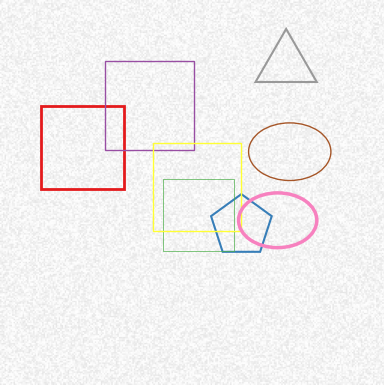[{"shape": "square", "thickness": 2, "radius": 0.54, "center": [0.214, 0.617]}, {"shape": "pentagon", "thickness": 1.5, "radius": 0.41, "center": [0.627, 0.413]}, {"shape": "square", "thickness": 0.5, "radius": 0.47, "center": [0.516, 0.441]}, {"shape": "square", "thickness": 1, "radius": 0.58, "center": [0.389, 0.726]}, {"shape": "square", "thickness": 1, "radius": 0.57, "center": [0.511, 0.515]}, {"shape": "oval", "thickness": 1, "radius": 0.53, "center": [0.753, 0.606]}, {"shape": "oval", "thickness": 2.5, "radius": 0.51, "center": [0.721, 0.428]}, {"shape": "triangle", "thickness": 1.5, "radius": 0.46, "center": [0.743, 0.833]}]